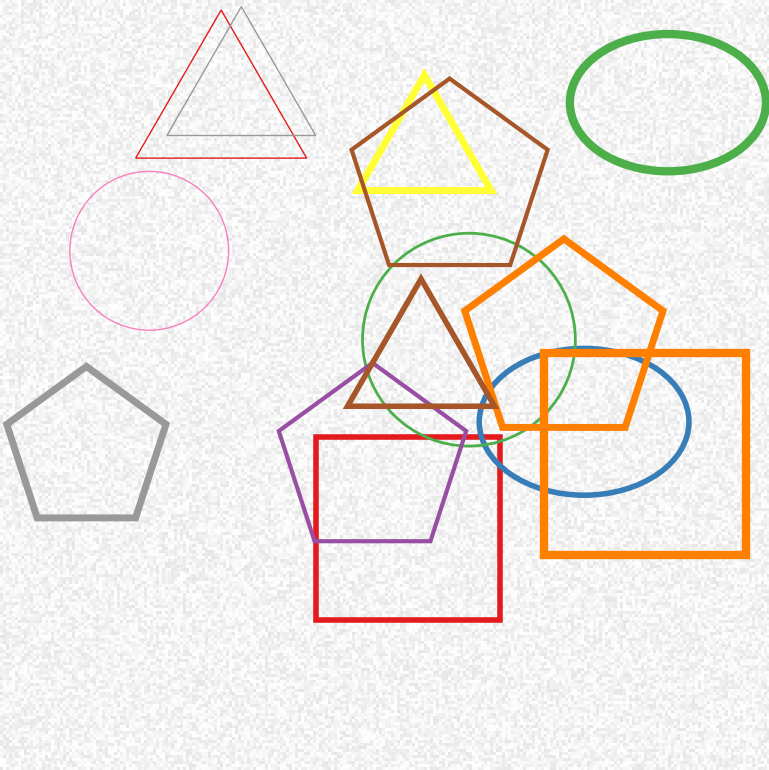[{"shape": "triangle", "thickness": 0.5, "radius": 0.64, "center": [0.287, 0.859]}, {"shape": "square", "thickness": 2, "radius": 0.6, "center": [0.53, 0.314]}, {"shape": "oval", "thickness": 2, "radius": 0.68, "center": [0.759, 0.452]}, {"shape": "oval", "thickness": 3, "radius": 0.64, "center": [0.867, 0.867]}, {"shape": "circle", "thickness": 1, "radius": 0.69, "center": [0.609, 0.559]}, {"shape": "pentagon", "thickness": 1.5, "radius": 0.64, "center": [0.484, 0.401]}, {"shape": "pentagon", "thickness": 2.5, "radius": 0.68, "center": [0.732, 0.554]}, {"shape": "square", "thickness": 3, "radius": 0.66, "center": [0.837, 0.411]}, {"shape": "triangle", "thickness": 2.5, "radius": 0.5, "center": [0.551, 0.803]}, {"shape": "triangle", "thickness": 2, "radius": 0.55, "center": [0.547, 0.528]}, {"shape": "pentagon", "thickness": 1.5, "radius": 0.67, "center": [0.584, 0.764]}, {"shape": "circle", "thickness": 0.5, "radius": 0.52, "center": [0.194, 0.674]}, {"shape": "triangle", "thickness": 0.5, "radius": 0.56, "center": [0.313, 0.88]}, {"shape": "pentagon", "thickness": 2.5, "radius": 0.54, "center": [0.112, 0.415]}]